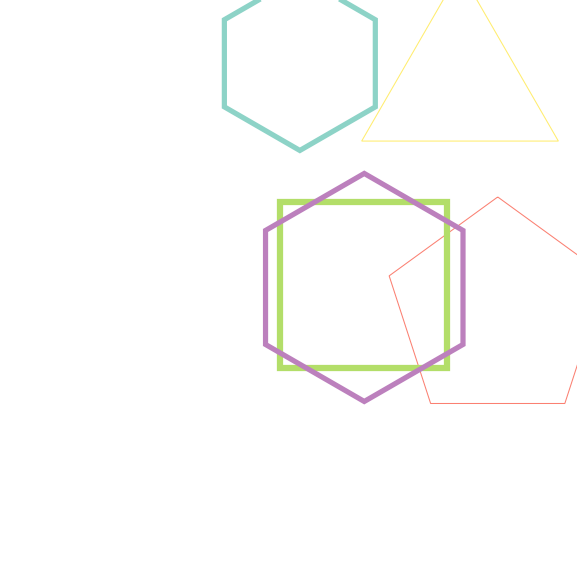[{"shape": "hexagon", "thickness": 2.5, "radius": 0.75, "center": [0.519, 0.89]}, {"shape": "pentagon", "thickness": 0.5, "radius": 0.99, "center": [0.862, 0.46]}, {"shape": "square", "thickness": 3, "radius": 0.72, "center": [0.629, 0.505]}, {"shape": "hexagon", "thickness": 2.5, "radius": 0.99, "center": [0.631, 0.501]}, {"shape": "triangle", "thickness": 0.5, "radius": 0.98, "center": [0.797, 0.853]}]